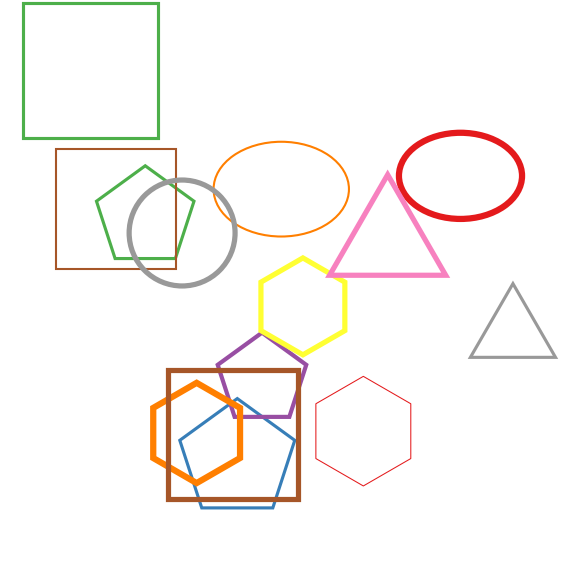[{"shape": "oval", "thickness": 3, "radius": 0.53, "center": [0.797, 0.695]}, {"shape": "hexagon", "thickness": 0.5, "radius": 0.47, "center": [0.629, 0.253]}, {"shape": "pentagon", "thickness": 1.5, "radius": 0.52, "center": [0.411, 0.204]}, {"shape": "square", "thickness": 1.5, "radius": 0.58, "center": [0.157, 0.877]}, {"shape": "pentagon", "thickness": 1.5, "radius": 0.44, "center": [0.251, 0.623]}, {"shape": "pentagon", "thickness": 2, "radius": 0.4, "center": [0.454, 0.342]}, {"shape": "oval", "thickness": 1, "radius": 0.59, "center": [0.487, 0.672]}, {"shape": "hexagon", "thickness": 3, "radius": 0.43, "center": [0.341, 0.249]}, {"shape": "hexagon", "thickness": 2.5, "radius": 0.42, "center": [0.524, 0.469]}, {"shape": "square", "thickness": 2.5, "radius": 0.56, "center": [0.403, 0.247]}, {"shape": "square", "thickness": 1, "radius": 0.52, "center": [0.201, 0.638]}, {"shape": "triangle", "thickness": 2.5, "radius": 0.58, "center": [0.671, 0.581]}, {"shape": "triangle", "thickness": 1.5, "radius": 0.43, "center": [0.888, 0.423]}, {"shape": "circle", "thickness": 2.5, "radius": 0.46, "center": [0.315, 0.596]}]